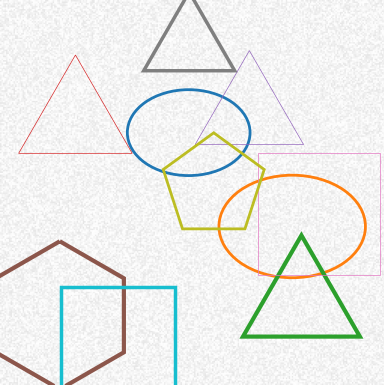[{"shape": "oval", "thickness": 2, "radius": 0.8, "center": [0.49, 0.655]}, {"shape": "oval", "thickness": 2, "radius": 0.95, "center": [0.759, 0.412]}, {"shape": "triangle", "thickness": 3, "radius": 0.88, "center": [0.783, 0.213]}, {"shape": "triangle", "thickness": 0.5, "radius": 0.85, "center": [0.196, 0.687]}, {"shape": "triangle", "thickness": 0.5, "radius": 0.81, "center": [0.648, 0.706]}, {"shape": "hexagon", "thickness": 3, "radius": 0.96, "center": [0.155, 0.181]}, {"shape": "square", "thickness": 0.5, "radius": 0.79, "center": [0.829, 0.445]}, {"shape": "triangle", "thickness": 2.5, "radius": 0.68, "center": [0.491, 0.884]}, {"shape": "pentagon", "thickness": 2, "radius": 0.69, "center": [0.555, 0.517]}, {"shape": "square", "thickness": 2.5, "radius": 0.74, "center": [0.306, 0.107]}]